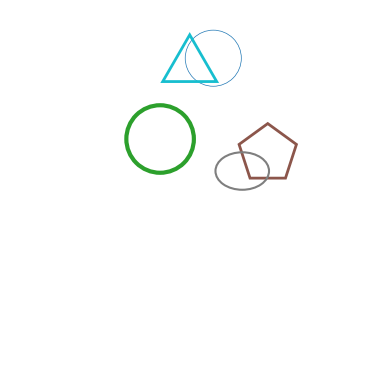[{"shape": "circle", "thickness": 0.5, "radius": 0.36, "center": [0.554, 0.849]}, {"shape": "circle", "thickness": 3, "radius": 0.44, "center": [0.416, 0.639]}, {"shape": "pentagon", "thickness": 2, "radius": 0.39, "center": [0.695, 0.601]}, {"shape": "oval", "thickness": 1.5, "radius": 0.35, "center": [0.629, 0.556]}, {"shape": "triangle", "thickness": 2, "radius": 0.4, "center": [0.493, 0.829]}]